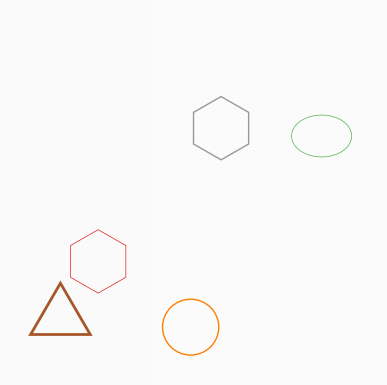[{"shape": "hexagon", "thickness": 0.5, "radius": 0.41, "center": [0.253, 0.321]}, {"shape": "oval", "thickness": 0.5, "radius": 0.39, "center": [0.83, 0.647]}, {"shape": "circle", "thickness": 1, "radius": 0.36, "center": [0.492, 0.15]}, {"shape": "triangle", "thickness": 2, "radius": 0.44, "center": [0.156, 0.176]}, {"shape": "hexagon", "thickness": 1, "radius": 0.41, "center": [0.571, 0.667]}]